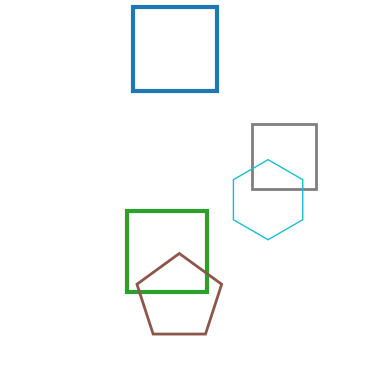[{"shape": "square", "thickness": 3, "radius": 0.55, "center": [0.456, 0.873]}, {"shape": "square", "thickness": 3, "radius": 0.52, "center": [0.434, 0.347]}, {"shape": "pentagon", "thickness": 2, "radius": 0.58, "center": [0.466, 0.226]}, {"shape": "square", "thickness": 2, "radius": 0.42, "center": [0.738, 0.593]}, {"shape": "hexagon", "thickness": 1, "radius": 0.52, "center": [0.696, 0.481]}]